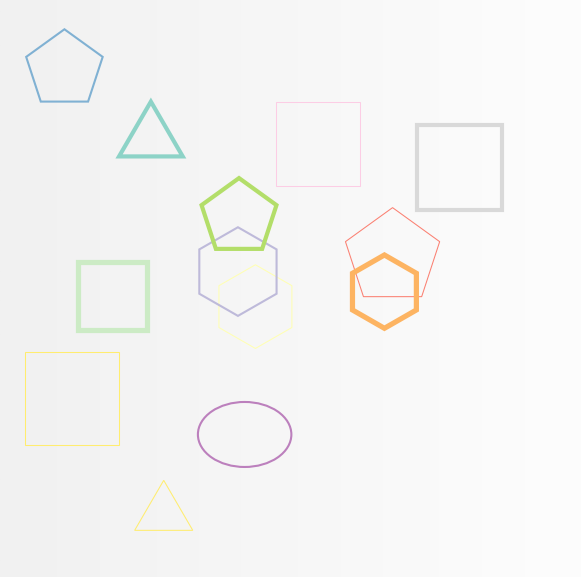[{"shape": "triangle", "thickness": 2, "radius": 0.32, "center": [0.26, 0.76]}, {"shape": "hexagon", "thickness": 0.5, "radius": 0.36, "center": [0.439, 0.468]}, {"shape": "hexagon", "thickness": 1, "radius": 0.38, "center": [0.409, 0.529]}, {"shape": "pentagon", "thickness": 0.5, "radius": 0.43, "center": [0.675, 0.554]}, {"shape": "pentagon", "thickness": 1, "radius": 0.35, "center": [0.111, 0.879]}, {"shape": "hexagon", "thickness": 2.5, "radius": 0.32, "center": [0.661, 0.494]}, {"shape": "pentagon", "thickness": 2, "radius": 0.34, "center": [0.411, 0.623]}, {"shape": "square", "thickness": 0.5, "radius": 0.36, "center": [0.547, 0.75]}, {"shape": "square", "thickness": 2, "radius": 0.37, "center": [0.79, 0.709]}, {"shape": "oval", "thickness": 1, "radius": 0.4, "center": [0.421, 0.247]}, {"shape": "square", "thickness": 2.5, "radius": 0.3, "center": [0.194, 0.487]}, {"shape": "square", "thickness": 0.5, "radius": 0.4, "center": [0.124, 0.309]}, {"shape": "triangle", "thickness": 0.5, "radius": 0.29, "center": [0.282, 0.11]}]